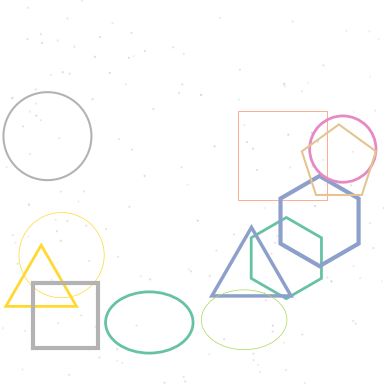[{"shape": "oval", "thickness": 2, "radius": 0.57, "center": [0.388, 0.162]}, {"shape": "hexagon", "thickness": 2, "radius": 0.53, "center": [0.744, 0.33]}, {"shape": "square", "thickness": 0.5, "radius": 0.58, "center": [0.734, 0.596]}, {"shape": "hexagon", "thickness": 3, "radius": 0.59, "center": [0.83, 0.426]}, {"shape": "triangle", "thickness": 2.5, "radius": 0.59, "center": [0.653, 0.291]}, {"shape": "circle", "thickness": 2, "radius": 0.43, "center": [0.89, 0.613]}, {"shape": "oval", "thickness": 0.5, "radius": 0.56, "center": [0.634, 0.169]}, {"shape": "triangle", "thickness": 2, "radius": 0.53, "center": [0.107, 0.257]}, {"shape": "circle", "thickness": 0.5, "radius": 0.55, "center": [0.16, 0.337]}, {"shape": "pentagon", "thickness": 1.5, "radius": 0.51, "center": [0.88, 0.576]}, {"shape": "square", "thickness": 3, "radius": 0.42, "center": [0.171, 0.18]}, {"shape": "circle", "thickness": 1.5, "radius": 0.57, "center": [0.123, 0.646]}]